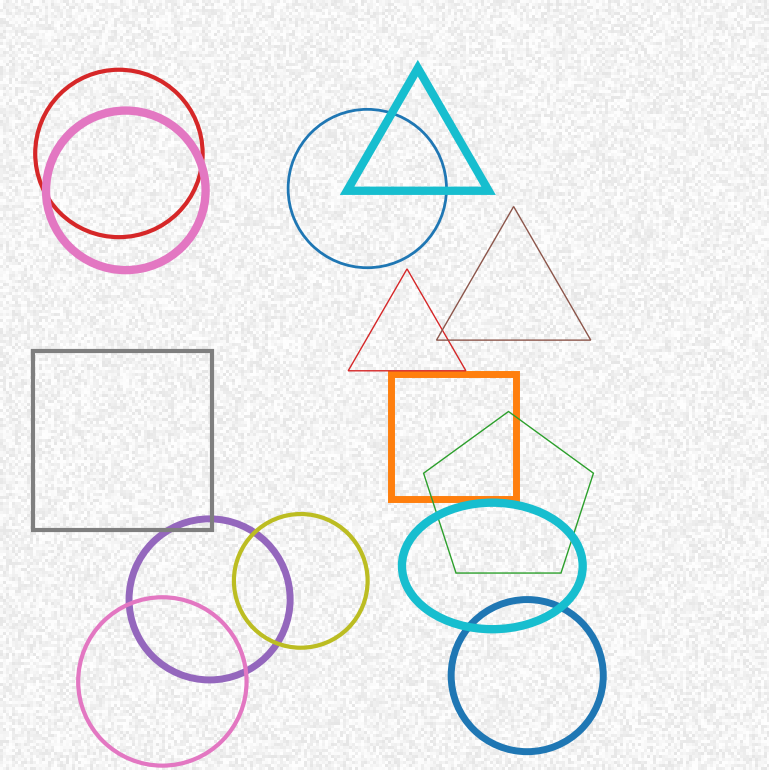[{"shape": "circle", "thickness": 2.5, "radius": 0.49, "center": [0.685, 0.123]}, {"shape": "circle", "thickness": 1, "radius": 0.51, "center": [0.477, 0.755]}, {"shape": "square", "thickness": 2.5, "radius": 0.4, "center": [0.589, 0.433]}, {"shape": "pentagon", "thickness": 0.5, "radius": 0.58, "center": [0.66, 0.35]}, {"shape": "circle", "thickness": 1.5, "radius": 0.54, "center": [0.154, 0.801]}, {"shape": "triangle", "thickness": 0.5, "radius": 0.44, "center": [0.529, 0.563]}, {"shape": "circle", "thickness": 2.5, "radius": 0.52, "center": [0.272, 0.222]}, {"shape": "triangle", "thickness": 0.5, "radius": 0.58, "center": [0.667, 0.616]}, {"shape": "circle", "thickness": 1.5, "radius": 0.55, "center": [0.211, 0.115]}, {"shape": "circle", "thickness": 3, "radius": 0.52, "center": [0.163, 0.753]}, {"shape": "square", "thickness": 1.5, "radius": 0.58, "center": [0.159, 0.428]}, {"shape": "circle", "thickness": 1.5, "radius": 0.43, "center": [0.391, 0.246]}, {"shape": "triangle", "thickness": 3, "radius": 0.53, "center": [0.543, 0.805]}, {"shape": "oval", "thickness": 3, "radius": 0.59, "center": [0.639, 0.265]}]